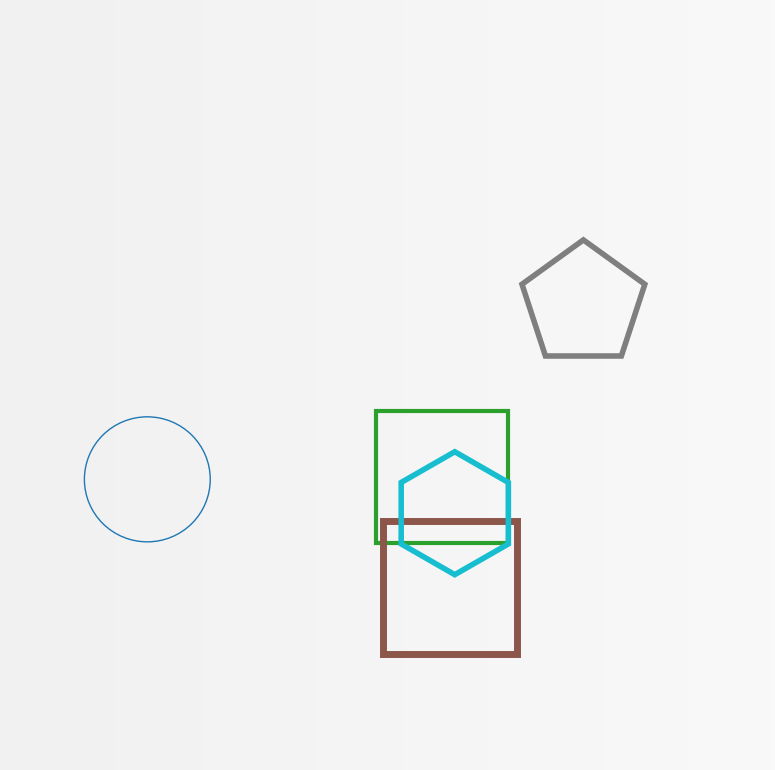[{"shape": "circle", "thickness": 0.5, "radius": 0.41, "center": [0.19, 0.377]}, {"shape": "square", "thickness": 1.5, "radius": 0.43, "center": [0.57, 0.38]}, {"shape": "square", "thickness": 2.5, "radius": 0.43, "center": [0.581, 0.237]}, {"shape": "pentagon", "thickness": 2, "radius": 0.42, "center": [0.753, 0.605]}, {"shape": "hexagon", "thickness": 2, "radius": 0.4, "center": [0.587, 0.334]}]